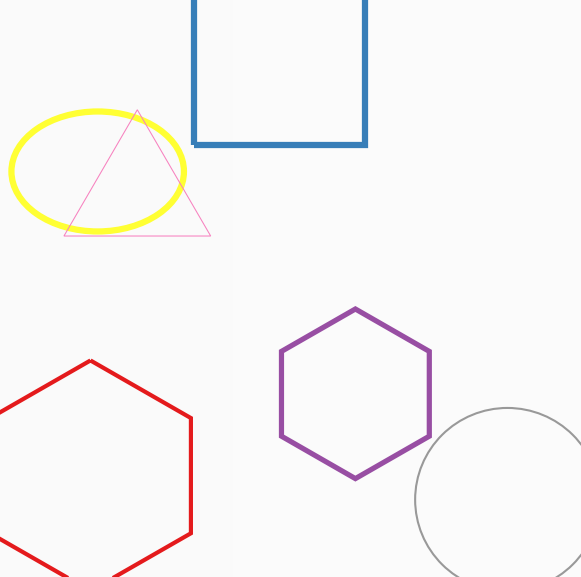[{"shape": "hexagon", "thickness": 2, "radius": 1.0, "center": [0.156, 0.175]}, {"shape": "square", "thickness": 3, "radius": 0.74, "center": [0.481, 0.895]}, {"shape": "hexagon", "thickness": 2.5, "radius": 0.73, "center": [0.611, 0.317]}, {"shape": "oval", "thickness": 3, "radius": 0.74, "center": [0.168, 0.702]}, {"shape": "triangle", "thickness": 0.5, "radius": 0.73, "center": [0.236, 0.663]}, {"shape": "circle", "thickness": 1, "radius": 0.79, "center": [0.873, 0.134]}]